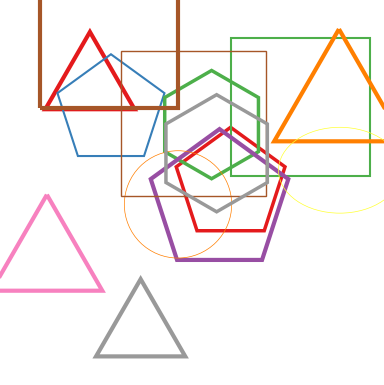[{"shape": "triangle", "thickness": 3, "radius": 0.67, "center": [0.234, 0.783]}, {"shape": "pentagon", "thickness": 2.5, "radius": 0.74, "center": [0.599, 0.521]}, {"shape": "pentagon", "thickness": 1.5, "radius": 0.73, "center": [0.288, 0.713]}, {"shape": "square", "thickness": 1.5, "radius": 0.9, "center": [0.78, 0.722]}, {"shape": "hexagon", "thickness": 2.5, "radius": 0.7, "center": [0.55, 0.676]}, {"shape": "pentagon", "thickness": 3, "radius": 0.94, "center": [0.57, 0.477]}, {"shape": "circle", "thickness": 0.5, "radius": 0.7, "center": [0.462, 0.469]}, {"shape": "triangle", "thickness": 3, "radius": 0.97, "center": [0.88, 0.73]}, {"shape": "oval", "thickness": 0.5, "radius": 0.8, "center": [0.883, 0.558]}, {"shape": "square", "thickness": 3, "radius": 0.89, "center": [0.283, 0.897]}, {"shape": "square", "thickness": 1, "radius": 0.94, "center": [0.503, 0.679]}, {"shape": "triangle", "thickness": 3, "radius": 0.83, "center": [0.122, 0.328]}, {"shape": "triangle", "thickness": 3, "radius": 0.67, "center": [0.365, 0.141]}, {"shape": "hexagon", "thickness": 2.5, "radius": 0.76, "center": [0.563, 0.602]}]